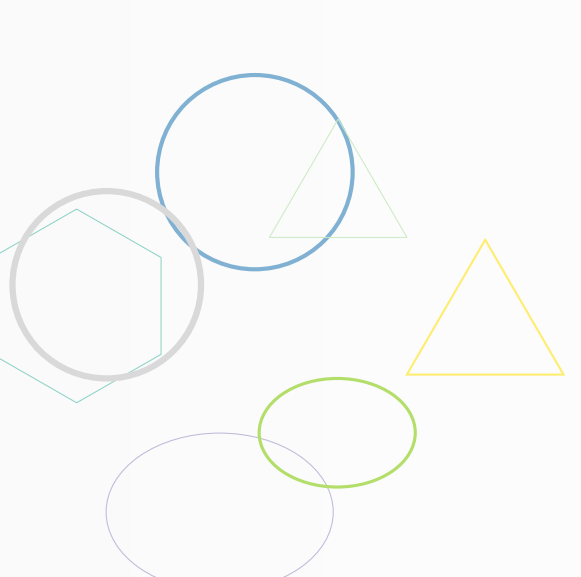[{"shape": "hexagon", "thickness": 0.5, "radius": 0.84, "center": [0.132, 0.469]}, {"shape": "oval", "thickness": 0.5, "radius": 0.98, "center": [0.378, 0.112]}, {"shape": "circle", "thickness": 2, "radius": 0.84, "center": [0.439, 0.701]}, {"shape": "oval", "thickness": 1.5, "radius": 0.67, "center": [0.58, 0.25]}, {"shape": "circle", "thickness": 3, "radius": 0.81, "center": [0.184, 0.506]}, {"shape": "triangle", "thickness": 0.5, "radius": 0.68, "center": [0.582, 0.656]}, {"shape": "triangle", "thickness": 1, "radius": 0.78, "center": [0.835, 0.428]}]